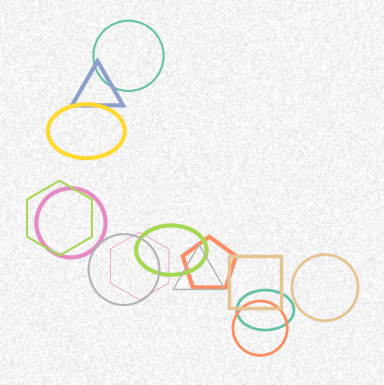[{"shape": "oval", "thickness": 2, "radius": 0.37, "center": [0.689, 0.195]}, {"shape": "circle", "thickness": 1.5, "radius": 0.46, "center": [0.334, 0.855]}, {"shape": "pentagon", "thickness": 3, "radius": 0.36, "center": [0.544, 0.312]}, {"shape": "circle", "thickness": 2, "radius": 0.35, "center": [0.676, 0.148]}, {"shape": "triangle", "thickness": 3, "radius": 0.38, "center": [0.253, 0.765]}, {"shape": "circle", "thickness": 3, "radius": 0.45, "center": [0.184, 0.421]}, {"shape": "hexagon", "thickness": 0.5, "radius": 0.44, "center": [0.363, 0.309]}, {"shape": "hexagon", "thickness": 1.5, "radius": 0.49, "center": [0.155, 0.434]}, {"shape": "oval", "thickness": 3, "radius": 0.46, "center": [0.445, 0.35]}, {"shape": "oval", "thickness": 3, "radius": 0.5, "center": [0.224, 0.659]}, {"shape": "square", "thickness": 2.5, "radius": 0.34, "center": [0.662, 0.267]}, {"shape": "circle", "thickness": 2, "radius": 0.43, "center": [0.844, 0.253]}, {"shape": "circle", "thickness": 1.5, "radius": 0.46, "center": [0.322, 0.3]}, {"shape": "triangle", "thickness": 1, "radius": 0.39, "center": [0.517, 0.287]}]